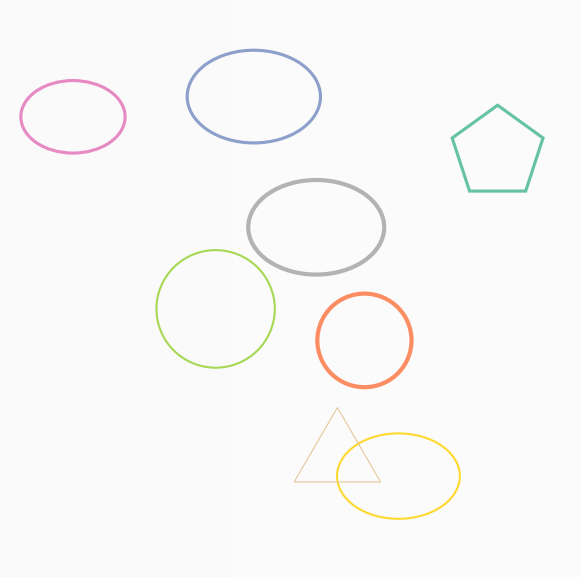[{"shape": "pentagon", "thickness": 1.5, "radius": 0.41, "center": [0.856, 0.735]}, {"shape": "circle", "thickness": 2, "radius": 0.41, "center": [0.627, 0.41]}, {"shape": "oval", "thickness": 1.5, "radius": 0.57, "center": [0.437, 0.832]}, {"shape": "oval", "thickness": 1.5, "radius": 0.45, "center": [0.126, 0.797]}, {"shape": "circle", "thickness": 1, "radius": 0.51, "center": [0.371, 0.464]}, {"shape": "oval", "thickness": 1, "radius": 0.53, "center": [0.685, 0.175]}, {"shape": "triangle", "thickness": 0.5, "radius": 0.43, "center": [0.58, 0.207]}, {"shape": "oval", "thickness": 2, "radius": 0.58, "center": [0.544, 0.606]}]